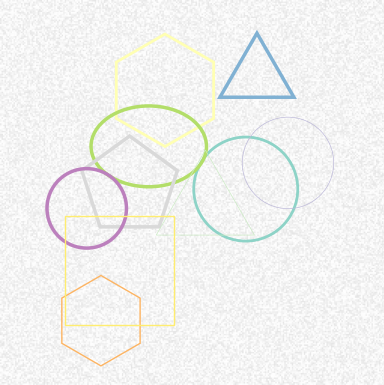[{"shape": "circle", "thickness": 2, "radius": 0.68, "center": [0.638, 0.509]}, {"shape": "hexagon", "thickness": 2, "radius": 0.73, "center": [0.428, 0.765]}, {"shape": "circle", "thickness": 0.5, "radius": 0.59, "center": [0.748, 0.577]}, {"shape": "triangle", "thickness": 2.5, "radius": 0.55, "center": [0.667, 0.803]}, {"shape": "hexagon", "thickness": 1, "radius": 0.59, "center": [0.262, 0.167]}, {"shape": "oval", "thickness": 2.5, "radius": 0.75, "center": [0.386, 0.62]}, {"shape": "pentagon", "thickness": 2.5, "radius": 0.65, "center": [0.337, 0.516]}, {"shape": "circle", "thickness": 2.5, "radius": 0.52, "center": [0.225, 0.459]}, {"shape": "triangle", "thickness": 0.5, "radius": 0.74, "center": [0.533, 0.463]}, {"shape": "square", "thickness": 1, "radius": 0.71, "center": [0.311, 0.297]}]